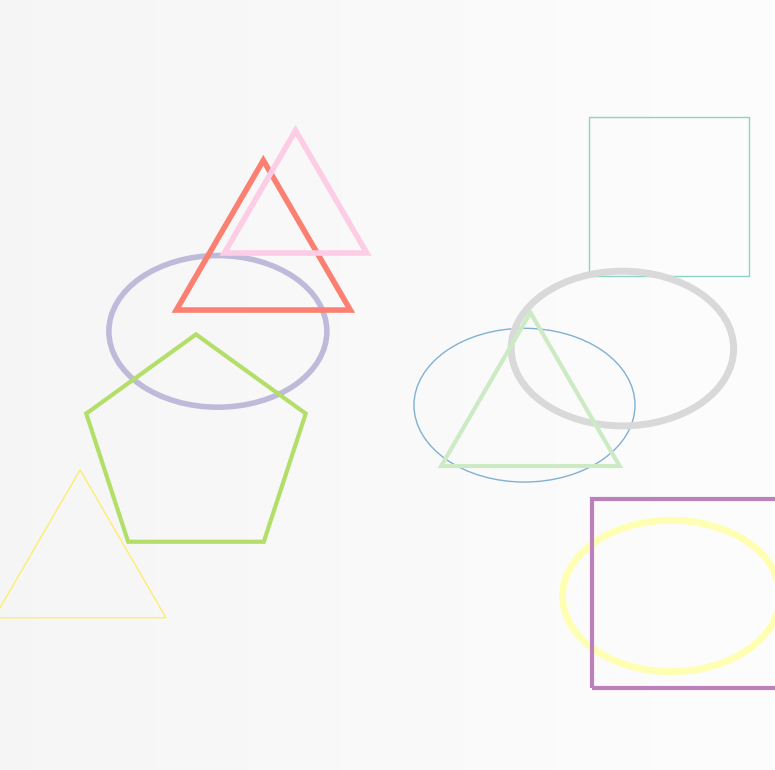[{"shape": "square", "thickness": 0.5, "radius": 0.51, "center": [0.863, 0.745]}, {"shape": "oval", "thickness": 2.5, "radius": 0.7, "center": [0.866, 0.226]}, {"shape": "oval", "thickness": 2, "radius": 0.7, "center": [0.281, 0.57]}, {"shape": "triangle", "thickness": 2, "radius": 0.65, "center": [0.34, 0.662]}, {"shape": "oval", "thickness": 0.5, "radius": 0.71, "center": [0.677, 0.474]}, {"shape": "pentagon", "thickness": 1.5, "radius": 0.74, "center": [0.253, 0.417]}, {"shape": "triangle", "thickness": 2, "radius": 0.53, "center": [0.381, 0.724]}, {"shape": "oval", "thickness": 2.5, "radius": 0.72, "center": [0.803, 0.547]}, {"shape": "square", "thickness": 1.5, "radius": 0.61, "center": [0.887, 0.229]}, {"shape": "triangle", "thickness": 1.5, "radius": 0.66, "center": [0.684, 0.461]}, {"shape": "triangle", "thickness": 0.5, "radius": 0.64, "center": [0.103, 0.262]}]